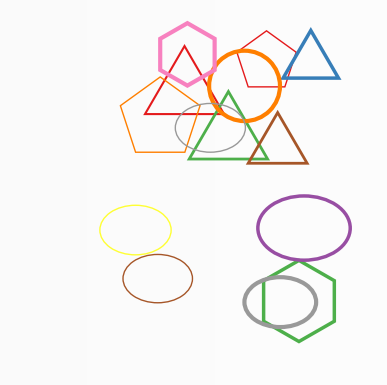[{"shape": "triangle", "thickness": 1.5, "radius": 0.59, "center": [0.476, 0.763]}, {"shape": "pentagon", "thickness": 1, "radius": 0.4, "center": [0.688, 0.839]}, {"shape": "triangle", "thickness": 2.5, "radius": 0.41, "center": [0.802, 0.838]}, {"shape": "triangle", "thickness": 2, "radius": 0.58, "center": [0.589, 0.645]}, {"shape": "hexagon", "thickness": 2.5, "radius": 0.53, "center": [0.772, 0.218]}, {"shape": "oval", "thickness": 2.5, "radius": 0.6, "center": [0.785, 0.408]}, {"shape": "pentagon", "thickness": 1, "radius": 0.54, "center": [0.413, 0.692]}, {"shape": "circle", "thickness": 3, "radius": 0.46, "center": [0.631, 0.777]}, {"shape": "oval", "thickness": 1, "radius": 0.46, "center": [0.35, 0.402]}, {"shape": "oval", "thickness": 1, "radius": 0.45, "center": [0.407, 0.276]}, {"shape": "triangle", "thickness": 2, "radius": 0.44, "center": [0.717, 0.62]}, {"shape": "hexagon", "thickness": 3, "radius": 0.41, "center": [0.484, 0.859]}, {"shape": "oval", "thickness": 1, "radius": 0.45, "center": [0.543, 0.668]}, {"shape": "oval", "thickness": 3, "radius": 0.46, "center": [0.723, 0.215]}]